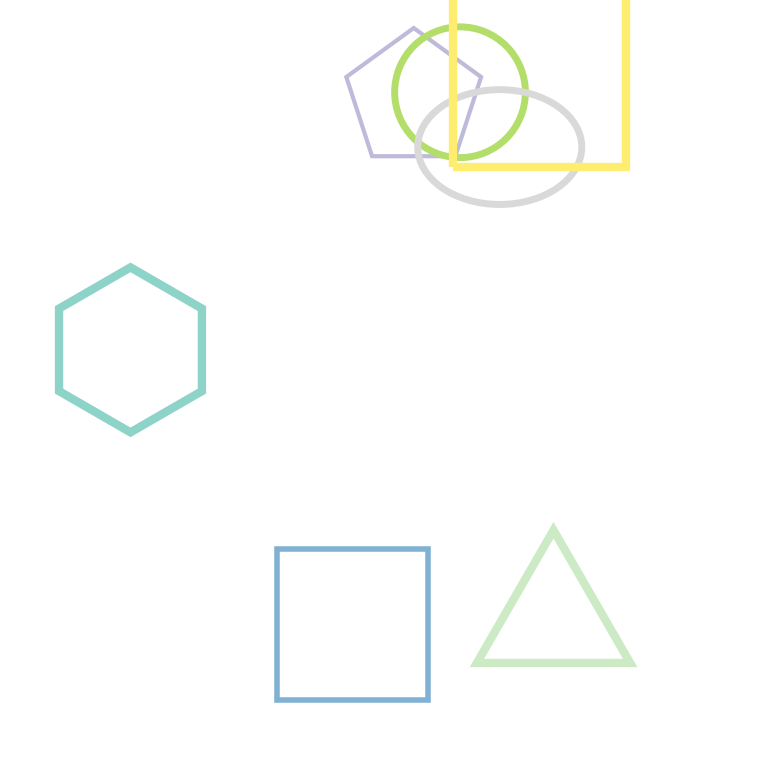[{"shape": "hexagon", "thickness": 3, "radius": 0.54, "center": [0.169, 0.546]}, {"shape": "pentagon", "thickness": 1.5, "radius": 0.46, "center": [0.537, 0.872]}, {"shape": "square", "thickness": 2, "radius": 0.49, "center": [0.457, 0.189]}, {"shape": "circle", "thickness": 2.5, "radius": 0.42, "center": [0.597, 0.88]}, {"shape": "oval", "thickness": 2.5, "radius": 0.53, "center": [0.649, 0.809]}, {"shape": "triangle", "thickness": 3, "radius": 0.57, "center": [0.719, 0.196]}, {"shape": "square", "thickness": 3, "radius": 0.56, "center": [0.701, 0.895]}]